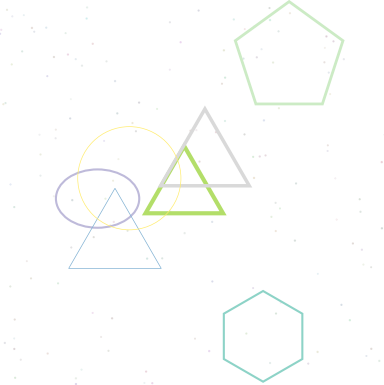[{"shape": "hexagon", "thickness": 1.5, "radius": 0.59, "center": [0.683, 0.126]}, {"shape": "oval", "thickness": 1.5, "radius": 0.54, "center": [0.253, 0.484]}, {"shape": "triangle", "thickness": 0.5, "radius": 0.69, "center": [0.299, 0.372]}, {"shape": "triangle", "thickness": 3, "radius": 0.58, "center": [0.479, 0.504]}, {"shape": "triangle", "thickness": 2.5, "radius": 0.67, "center": [0.532, 0.584]}, {"shape": "pentagon", "thickness": 2, "radius": 0.73, "center": [0.751, 0.849]}, {"shape": "circle", "thickness": 0.5, "radius": 0.67, "center": [0.336, 0.537]}]